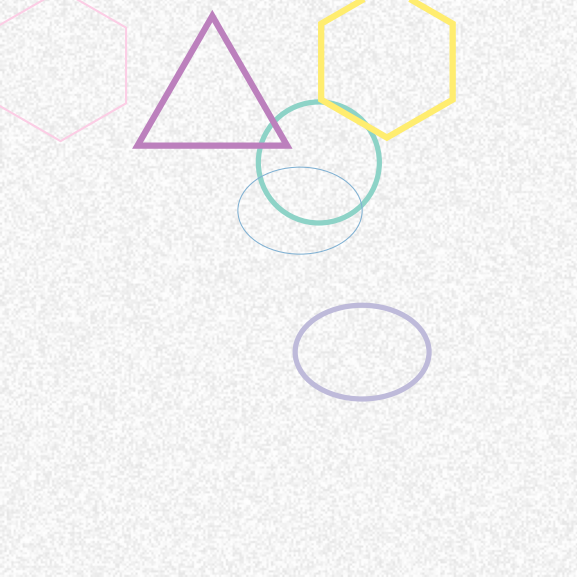[{"shape": "circle", "thickness": 2.5, "radius": 0.52, "center": [0.552, 0.718]}, {"shape": "oval", "thickness": 2.5, "radius": 0.58, "center": [0.627, 0.389]}, {"shape": "oval", "thickness": 0.5, "radius": 0.54, "center": [0.52, 0.634]}, {"shape": "hexagon", "thickness": 1, "radius": 0.65, "center": [0.105, 0.886]}, {"shape": "triangle", "thickness": 3, "radius": 0.75, "center": [0.368, 0.822]}, {"shape": "hexagon", "thickness": 3, "radius": 0.66, "center": [0.67, 0.892]}]